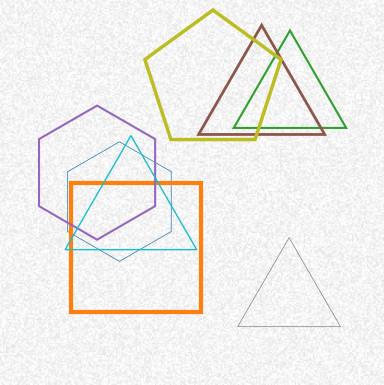[{"shape": "hexagon", "thickness": 0.5, "radius": 0.78, "center": [0.31, 0.476]}, {"shape": "square", "thickness": 3, "radius": 0.84, "center": [0.353, 0.357]}, {"shape": "triangle", "thickness": 1.5, "radius": 0.84, "center": [0.753, 0.752]}, {"shape": "hexagon", "thickness": 1.5, "radius": 0.87, "center": [0.252, 0.552]}, {"shape": "triangle", "thickness": 2, "radius": 0.95, "center": [0.68, 0.745]}, {"shape": "triangle", "thickness": 0.5, "radius": 0.77, "center": [0.751, 0.229]}, {"shape": "pentagon", "thickness": 2.5, "radius": 0.93, "center": [0.553, 0.788]}, {"shape": "triangle", "thickness": 1, "radius": 0.99, "center": [0.34, 0.45]}]